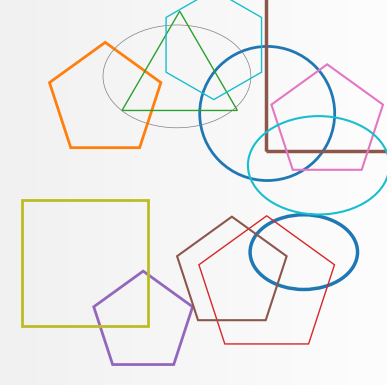[{"shape": "circle", "thickness": 2, "radius": 0.87, "center": [0.69, 0.705]}, {"shape": "oval", "thickness": 2.5, "radius": 0.69, "center": [0.784, 0.345]}, {"shape": "pentagon", "thickness": 2, "radius": 0.76, "center": [0.271, 0.739]}, {"shape": "triangle", "thickness": 1, "radius": 0.86, "center": [0.464, 0.799]}, {"shape": "pentagon", "thickness": 1, "radius": 0.92, "center": [0.688, 0.255]}, {"shape": "pentagon", "thickness": 2, "radius": 0.67, "center": [0.369, 0.162]}, {"shape": "square", "thickness": 2.5, "radius": 1.0, "center": [0.885, 0.806]}, {"shape": "pentagon", "thickness": 1.5, "radius": 0.74, "center": [0.598, 0.289]}, {"shape": "pentagon", "thickness": 1.5, "radius": 0.76, "center": [0.844, 0.681]}, {"shape": "oval", "thickness": 0.5, "radius": 0.95, "center": [0.457, 0.802]}, {"shape": "square", "thickness": 2, "radius": 0.81, "center": [0.219, 0.317]}, {"shape": "oval", "thickness": 1.5, "radius": 0.91, "center": [0.822, 0.571]}, {"shape": "hexagon", "thickness": 1, "radius": 0.71, "center": [0.552, 0.884]}]